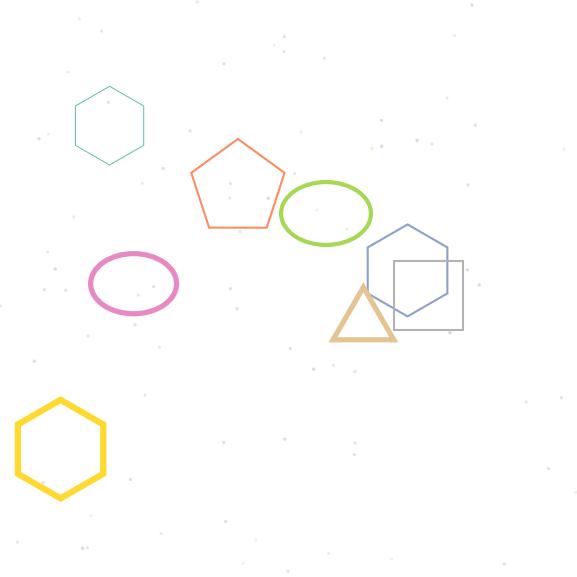[{"shape": "hexagon", "thickness": 0.5, "radius": 0.34, "center": [0.19, 0.782]}, {"shape": "pentagon", "thickness": 1, "radius": 0.42, "center": [0.412, 0.674]}, {"shape": "hexagon", "thickness": 1, "radius": 0.4, "center": [0.706, 0.531]}, {"shape": "oval", "thickness": 2.5, "radius": 0.37, "center": [0.231, 0.508]}, {"shape": "oval", "thickness": 2, "radius": 0.39, "center": [0.565, 0.629]}, {"shape": "hexagon", "thickness": 3, "radius": 0.43, "center": [0.105, 0.221]}, {"shape": "triangle", "thickness": 2.5, "radius": 0.3, "center": [0.629, 0.441]}, {"shape": "square", "thickness": 1, "radius": 0.3, "center": [0.742, 0.488]}]